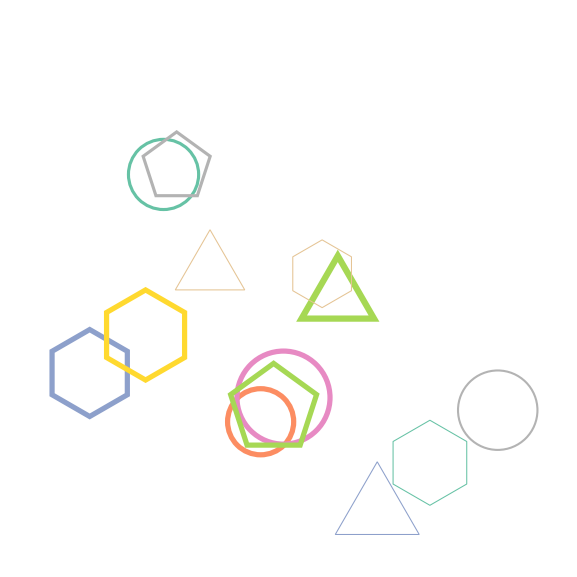[{"shape": "hexagon", "thickness": 0.5, "radius": 0.37, "center": [0.744, 0.198]}, {"shape": "circle", "thickness": 1.5, "radius": 0.3, "center": [0.283, 0.697]}, {"shape": "circle", "thickness": 2.5, "radius": 0.29, "center": [0.451, 0.269]}, {"shape": "hexagon", "thickness": 2.5, "radius": 0.38, "center": [0.155, 0.353]}, {"shape": "triangle", "thickness": 0.5, "radius": 0.42, "center": [0.653, 0.116]}, {"shape": "circle", "thickness": 2.5, "radius": 0.4, "center": [0.491, 0.311]}, {"shape": "pentagon", "thickness": 2.5, "radius": 0.39, "center": [0.474, 0.292]}, {"shape": "triangle", "thickness": 3, "radius": 0.36, "center": [0.585, 0.484]}, {"shape": "hexagon", "thickness": 2.5, "radius": 0.39, "center": [0.252, 0.419]}, {"shape": "hexagon", "thickness": 0.5, "radius": 0.29, "center": [0.558, 0.525]}, {"shape": "triangle", "thickness": 0.5, "radius": 0.35, "center": [0.364, 0.532]}, {"shape": "pentagon", "thickness": 1.5, "radius": 0.31, "center": [0.306, 0.71]}, {"shape": "circle", "thickness": 1, "radius": 0.34, "center": [0.862, 0.289]}]